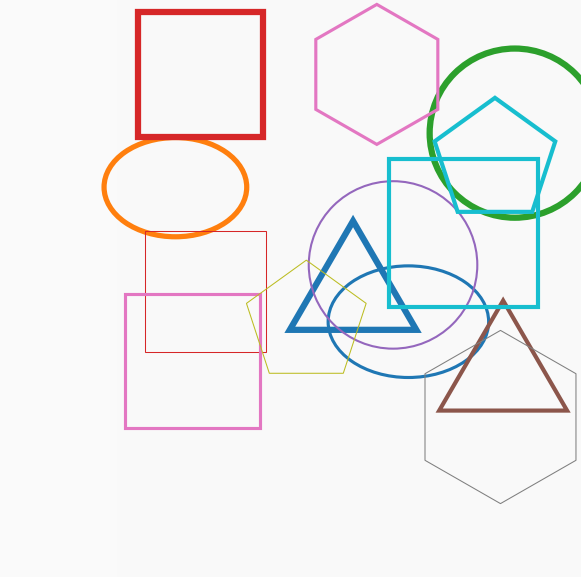[{"shape": "triangle", "thickness": 3, "radius": 0.63, "center": [0.607, 0.491]}, {"shape": "oval", "thickness": 1.5, "radius": 0.69, "center": [0.703, 0.442]}, {"shape": "oval", "thickness": 2.5, "radius": 0.61, "center": [0.302, 0.675]}, {"shape": "circle", "thickness": 3, "radius": 0.73, "center": [0.886, 0.769]}, {"shape": "square", "thickness": 3, "radius": 0.54, "center": [0.345, 0.871]}, {"shape": "square", "thickness": 0.5, "radius": 0.52, "center": [0.353, 0.494]}, {"shape": "circle", "thickness": 1, "radius": 0.72, "center": [0.676, 0.54]}, {"shape": "triangle", "thickness": 2, "radius": 0.64, "center": [0.866, 0.352]}, {"shape": "hexagon", "thickness": 1.5, "radius": 0.61, "center": [0.648, 0.87]}, {"shape": "square", "thickness": 1.5, "radius": 0.58, "center": [0.331, 0.374]}, {"shape": "hexagon", "thickness": 0.5, "radius": 0.75, "center": [0.861, 0.277]}, {"shape": "pentagon", "thickness": 0.5, "radius": 0.54, "center": [0.527, 0.44]}, {"shape": "pentagon", "thickness": 2, "radius": 0.55, "center": [0.852, 0.721]}, {"shape": "square", "thickness": 2, "radius": 0.64, "center": [0.797, 0.596]}]